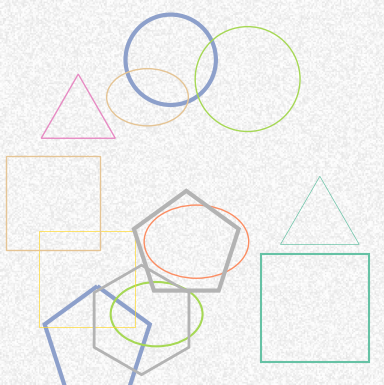[{"shape": "triangle", "thickness": 0.5, "radius": 0.59, "center": [0.831, 0.424]}, {"shape": "square", "thickness": 1.5, "radius": 0.7, "center": [0.818, 0.2]}, {"shape": "oval", "thickness": 1, "radius": 0.68, "center": [0.51, 0.372]}, {"shape": "pentagon", "thickness": 3, "radius": 0.72, "center": [0.253, 0.113]}, {"shape": "circle", "thickness": 3, "radius": 0.59, "center": [0.443, 0.845]}, {"shape": "triangle", "thickness": 1, "radius": 0.56, "center": [0.203, 0.696]}, {"shape": "oval", "thickness": 1.5, "radius": 0.6, "center": [0.407, 0.184]}, {"shape": "circle", "thickness": 1, "radius": 0.68, "center": [0.643, 0.795]}, {"shape": "square", "thickness": 0.5, "radius": 0.62, "center": [0.226, 0.276]}, {"shape": "oval", "thickness": 1, "radius": 0.53, "center": [0.383, 0.747]}, {"shape": "square", "thickness": 1, "radius": 0.61, "center": [0.138, 0.473]}, {"shape": "pentagon", "thickness": 3, "radius": 0.72, "center": [0.484, 0.361]}, {"shape": "hexagon", "thickness": 2, "radius": 0.71, "center": [0.368, 0.169]}]